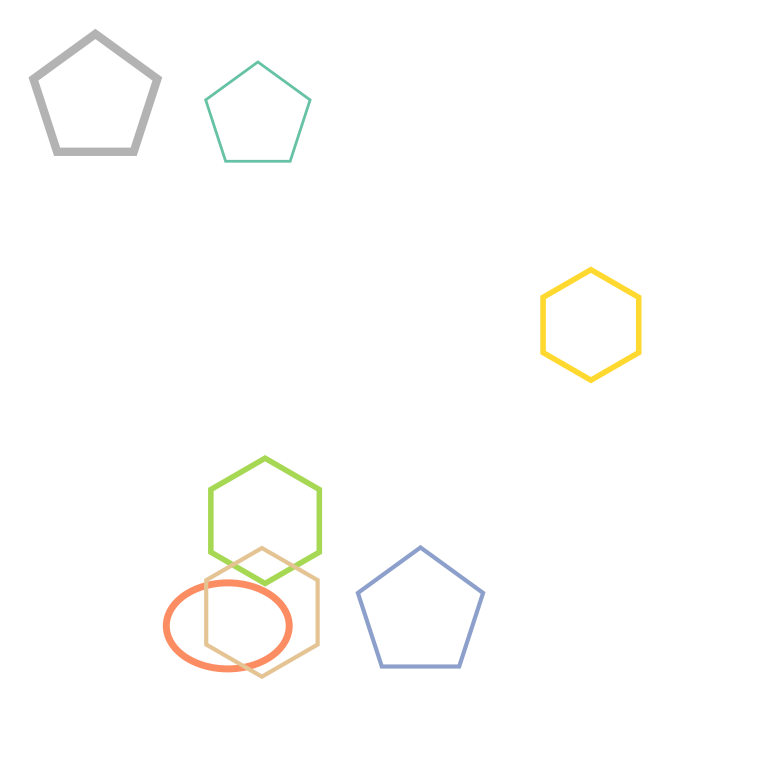[{"shape": "pentagon", "thickness": 1, "radius": 0.36, "center": [0.335, 0.848]}, {"shape": "oval", "thickness": 2.5, "radius": 0.4, "center": [0.296, 0.187]}, {"shape": "pentagon", "thickness": 1.5, "radius": 0.43, "center": [0.546, 0.204]}, {"shape": "hexagon", "thickness": 2, "radius": 0.41, "center": [0.344, 0.324]}, {"shape": "hexagon", "thickness": 2, "radius": 0.36, "center": [0.767, 0.578]}, {"shape": "hexagon", "thickness": 1.5, "radius": 0.42, "center": [0.34, 0.205]}, {"shape": "pentagon", "thickness": 3, "radius": 0.42, "center": [0.124, 0.871]}]